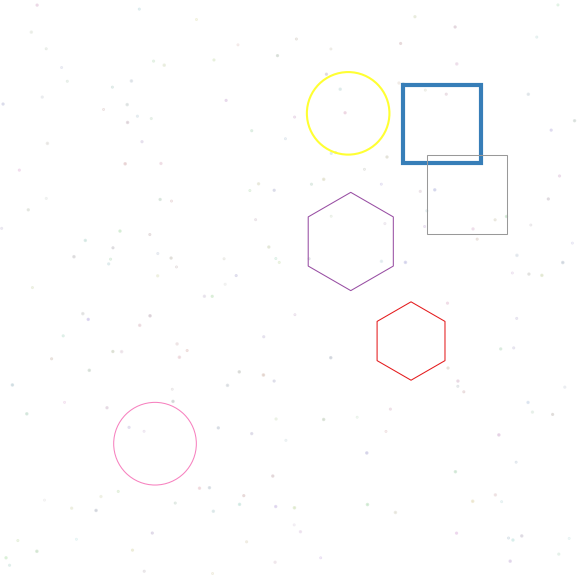[{"shape": "hexagon", "thickness": 0.5, "radius": 0.34, "center": [0.712, 0.409]}, {"shape": "square", "thickness": 2, "radius": 0.34, "center": [0.765, 0.784]}, {"shape": "hexagon", "thickness": 0.5, "radius": 0.43, "center": [0.607, 0.581]}, {"shape": "circle", "thickness": 1, "radius": 0.36, "center": [0.603, 0.803]}, {"shape": "circle", "thickness": 0.5, "radius": 0.36, "center": [0.268, 0.231]}, {"shape": "square", "thickness": 0.5, "radius": 0.34, "center": [0.809, 0.662]}]